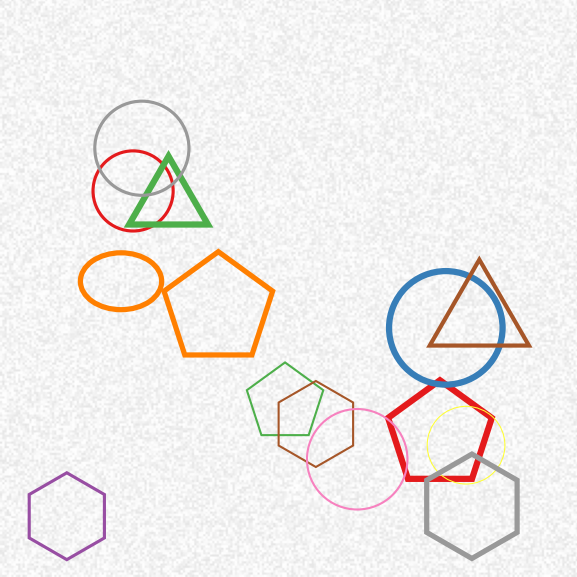[{"shape": "pentagon", "thickness": 3, "radius": 0.47, "center": [0.762, 0.246]}, {"shape": "circle", "thickness": 1.5, "radius": 0.35, "center": [0.23, 0.669]}, {"shape": "circle", "thickness": 3, "radius": 0.49, "center": [0.772, 0.431]}, {"shape": "triangle", "thickness": 3, "radius": 0.39, "center": [0.292, 0.65]}, {"shape": "pentagon", "thickness": 1, "radius": 0.35, "center": [0.494, 0.302]}, {"shape": "hexagon", "thickness": 1.5, "radius": 0.38, "center": [0.116, 0.105]}, {"shape": "oval", "thickness": 2.5, "radius": 0.35, "center": [0.21, 0.512]}, {"shape": "pentagon", "thickness": 2.5, "radius": 0.49, "center": [0.378, 0.464]}, {"shape": "circle", "thickness": 0.5, "radius": 0.34, "center": [0.807, 0.228]}, {"shape": "hexagon", "thickness": 1, "radius": 0.37, "center": [0.547, 0.265]}, {"shape": "triangle", "thickness": 2, "radius": 0.5, "center": [0.83, 0.45]}, {"shape": "circle", "thickness": 1, "radius": 0.43, "center": [0.619, 0.204]}, {"shape": "circle", "thickness": 1.5, "radius": 0.41, "center": [0.246, 0.742]}, {"shape": "hexagon", "thickness": 2.5, "radius": 0.45, "center": [0.817, 0.122]}]